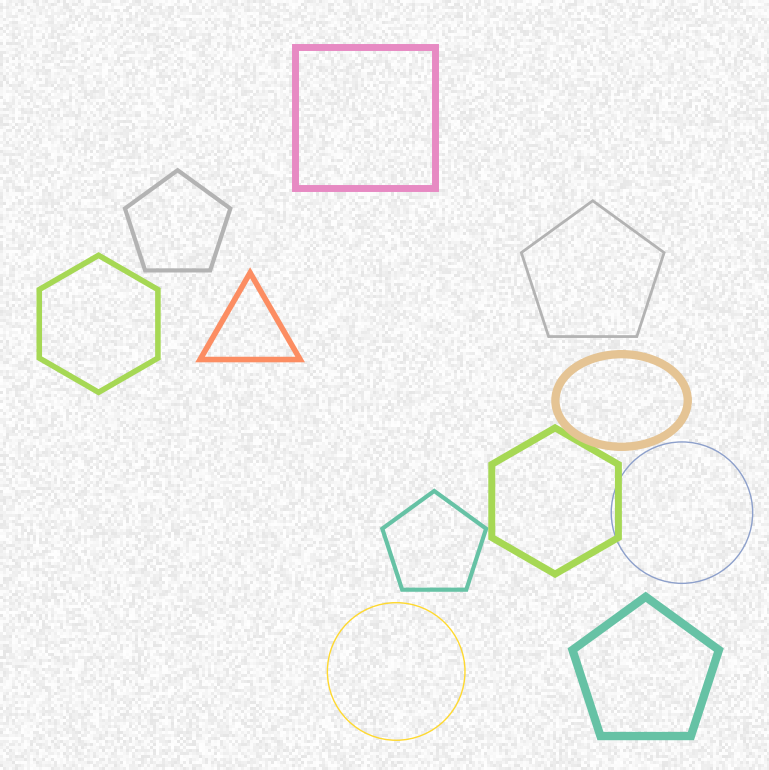[{"shape": "pentagon", "thickness": 1.5, "radius": 0.35, "center": [0.564, 0.292]}, {"shape": "pentagon", "thickness": 3, "radius": 0.5, "center": [0.839, 0.125]}, {"shape": "triangle", "thickness": 2, "radius": 0.38, "center": [0.325, 0.571]}, {"shape": "circle", "thickness": 0.5, "radius": 0.46, "center": [0.886, 0.334]}, {"shape": "square", "thickness": 2.5, "radius": 0.46, "center": [0.474, 0.848]}, {"shape": "hexagon", "thickness": 2, "radius": 0.44, "center": [0.128, 0.579]}, {"shape": "hexagon", "thickness": 2.5, "radius": 0.47, "center": [0.721, 0.349]}, {"shape": "circle", "thickness": 0.5, "radius": 0.45, "center": [0.515, 0.128]}, {"shape": "oval", "thickness": 3, "radius": 0.43, "center": [0.807, 0.48]}, {"shape": "pentagon", "thickness": 1, "radius": 0.49, "center": [0.77, 0.642]}, {"shape": "pentagon", "thickness": 1.5, "radius": 0.36, "center": [0.231, 0.707]}]